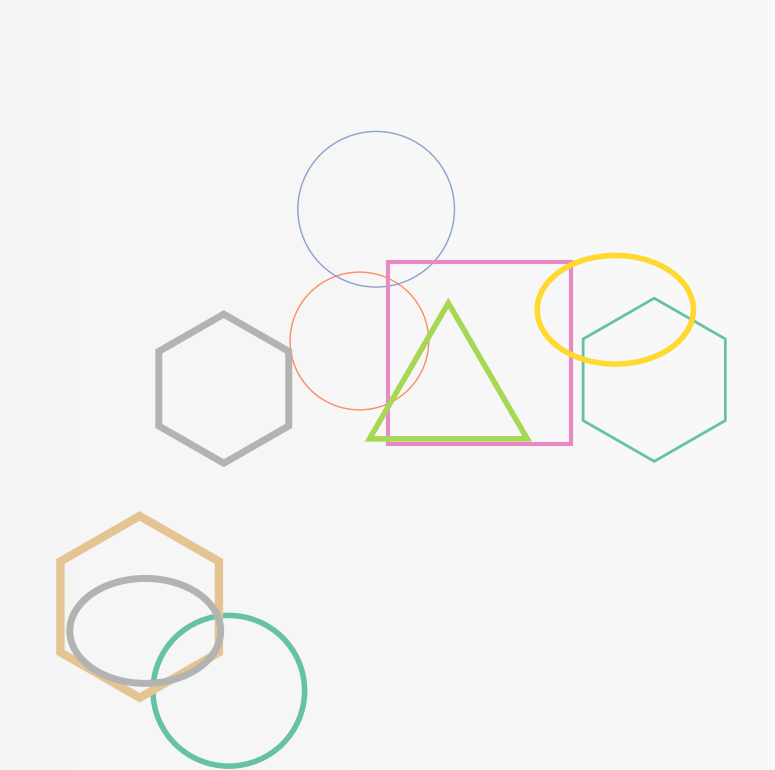[{"shape": "circle", "thickness": 2, "radius": 0.49, "center": [0.295, 0.103]}, {"shape": "hexagon", "thickness": 1, "radius": 0.53, "center": [0.844, 0.507]}, {"shape": "circle", "thickness": 0.5, "radius": 0.45, "center": [0.464, 0.557]}, {"shape": "circle", "thickness": 0.5, "radius": 0.51, "center": [0.485, 0.728]}, {"shape": "square", "thickness": 1.5, "radius": 0.59, "center": [0.618, 0.542]}, {"shape": "triangle", "thickness": 2, "radius": 0.59, "center": [0.579, 0.489]}, {"shape": "oval", "thickness": 2, "radius": 0.5, "center": [0.794, 0.598]}, {"shape": "hexagon", "thickness": 3, "radius": 0.59, "center": [0.18, 0.212]}, {"shape": "oval", "thickness": 2.5, "radius": 0.49, "center": [0.187, 0.181]}, {"shape": "hexagon", "thickness": 2.5, "radius": 0.48, "center": [0.289, 0.495]}]